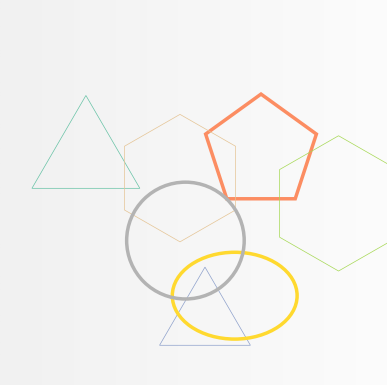[{"shape": "triangle", "thickness": 0.5, "radius": 0.8, "center": [0.222, 0.591]}, {"shape": "pentagon", "thickness": 2.5, "radius": 0.75, "center": [0.674, 0.605]}, {"shape": "triangle", "thickness": 0.5, "radius": 0.68, "center": [0.529, 0.171]}, {"shape": "hexagon", "thickness": 0.5, "radius": 0.88, "center": [0.874, 0.472]}, {"shape": "oval", "thickness": 2.5, "radius": 0.81, "center": [0.606, 0.232]}, {"shape": "hexagon", "thickness": 0.5, "radius": 0.83, "center": [0.465, 0.537]}, {"shape": "circle", "thickness": 2.5, "radius": 0.76, "center": [0.479, 0.375]}]